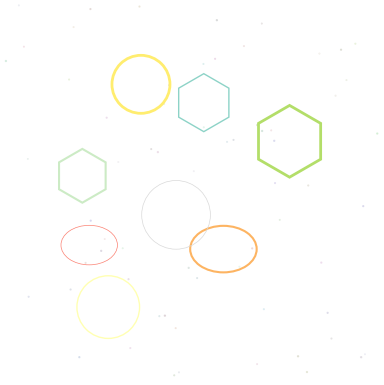[{"shape": "hexagon", "thickness": 1, "radius": 0.38, "center": [0.529, 0.733]}, {"shape": "circle", "thickness": 1, "radius": 0.41, "center": [0.281, 0.202]}, {"shape": "oval", "thickness": 0.5, "radius": 0.37, "center": [0.232, 0.363]}, {"shape": "oval", "thickness": 1.5, "radius": 0.43, "center": [0.58, 0.353]}, {"shape": "hexagon", "thickness": 2, "radius": 0.47, "center": [0.752, 0.633]}, {"shape": "circle", "thickness": 0.5, "radius": 0.45, "center": [0.457, 0.442]}, {"shape": "hexagon", "thickness": 1.5, "radius": 0.35, "center": [0.214, 0.543]}, {"shape": "circle", "thickness": 2, "radius": 0.38, "center": [0.366, 0.781]}]